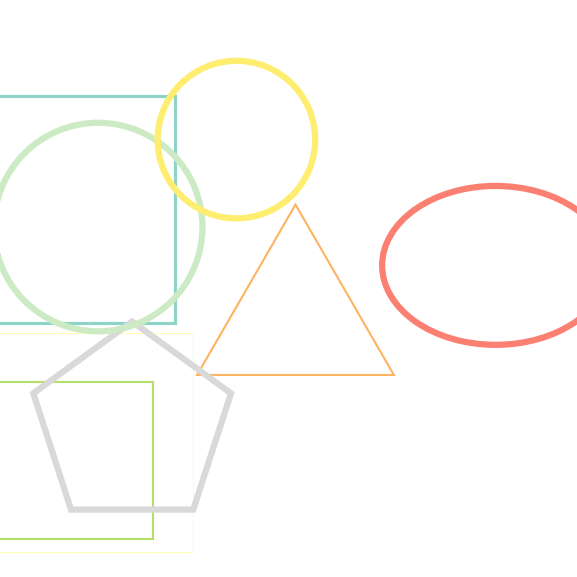[{"shape": "square", "thickness": 1.5, "radius": 0.98, "center": [0.105, 0.637]}, {"shape": "square", "thickness": 0.5, "radius": 0.94, "center": [0.145, 0.233]}, {"shape": "oval", "thickness": 3, "radius": 0.98, "center": [0.858, 0.54]}, {"shape": "triangle", "thickness": 1, "radius": 0.98, "center": [0.512, 0.448]}, {"shape": "square", "thickness": 1, "radius": 0.68, "center": [0.129, 0.202]}, {"shape": "pentagon", "thickness": 3, "radius": 0.9, "center": [0.229, 0.262]}, {"shape": "circle", "thickness": 3, "radius": 0.9, "center": [0.17, 0.606]}, {"shape": "circle", "thickness": 3, "radius": 0.68, "center": [0.409, 0.757]}]